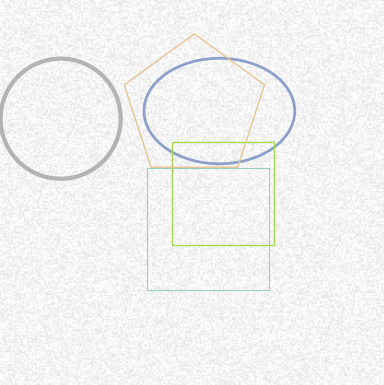[{"shape": "square", "thickness": 0.5, "radius": 0.79, "center": [0.541, 0.404]}, {"shape": "oval", "thickness": 2, "radius": 0.98, "center": [0.57, 0.712]}, {"shape": "square", "thickness": 1, "radius": 0.67, "center": [0.58, 0.498]}, {"shape": "pentagon", "thickness": 1, "radius": 0.96, "center": [0.505, 0.72]}, {"shape": "circle", "thickness": 3, "radius": 0.78, "center": [0.158, 0.692]}]